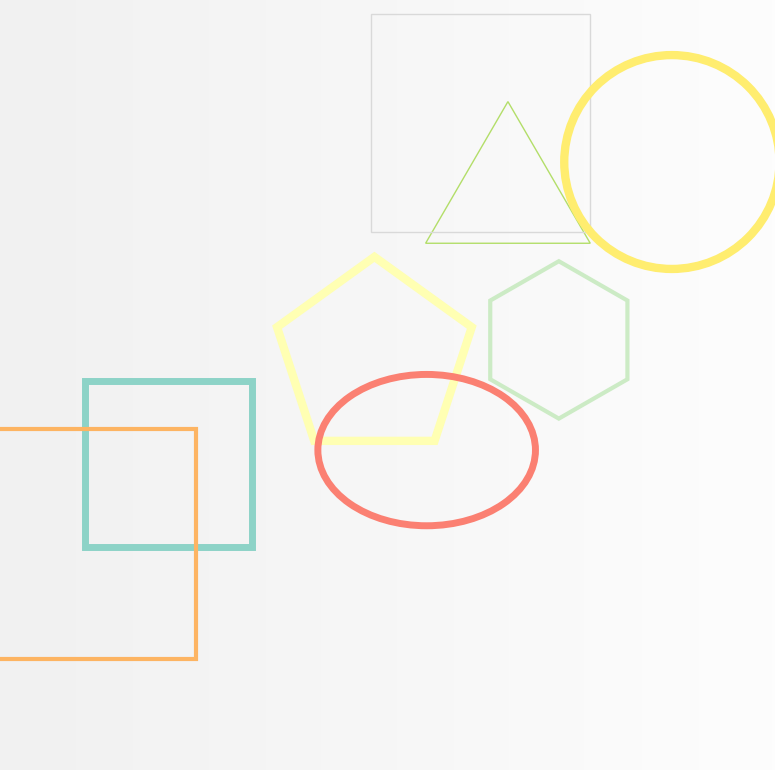[{"shape": "square", "thickness": 2.5, "radius": 0.54, "center": [0.217, 0.397]}, {"shape": "pentagon", "thickness": 3, "radius": 0.66, "center": [0.483, 0.534]}, {"shape": "oval", "thickness": 2.5, "radius": 0.7, "center": [0.551, 0.415]}, {"shape": "square", "thickness": 1.5, "radius": 0.75, "center": [0.104, 0.294]}, {"shape": "triangle", "thickness": 0.5, "radius": 0.61, "center": [0.655, 0.745]}, {"shape": "square", "thickness": 0.5, "radius": 0.71, "center": [0.62, 0.841]}, {"shape": "hexagon", "thickness": 1.5, "radius": 0.51, "center": [0.721, 0.559]}, {"shape": "circle", "thickness": 3, "radius": 0.69, "center": [0.867, 0.79]}]